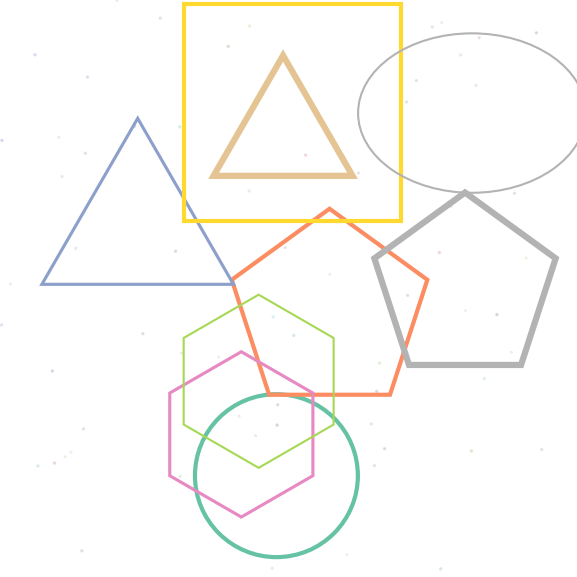[{"shape": "circle", "thickness": 2, "radius": 0.71, "center": [0.479, 0.175]}, {"shape": "pentagon", "thickness": 2, "radius": 0.89, "center": [0.571, 0.46]}, {"shape": "triangle", "thickness": 1.5, "radius": 0.96, "center": [0.238, 0.603]}, {"shape": "hexagon", "thickness": 1.5, "radius": 0.72, "center": [0.418, 0.247]}, {"shape": "hexagon", "thickness": 1, "radius": 0.75, "center": [0.448, 0.339]}, {"shape": "square", "thickness": 2, "radius": 0.94, "center": [0.507, 0.805]}, {"shape": "triangle", "thickness": 3, "radius": 0.69, "center": [0.49, 0.764]}, {"shape": "pentagon", "thickness": 3, "radius": 0.83, "center": [0.805, 0.501]}, {"shape": "oval", "thickness": 1, "radius": 0.99, "center": [0.817, 0.803]}]